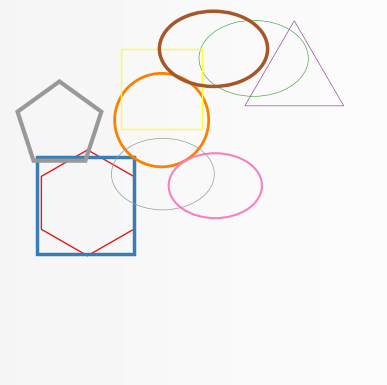[{"shape": "hexagon", "thickness": 1, "radius": 0.69, "center": [0.226, 0.473]}, {"shape": "square", "thickness": 2.5, "radius": 0.63, "center": [0.221, 0.466]}, {"shape": "oval", "thickness": 0.5, "radius": 0.71, "center": [0.655, 0.848]}, {"shape": "triangle", "thickness": 0.5, "radius": 0.74, "center": [0.759, 0.799]}, {"shape": "circle", "thickness": 2, "radius": 0.61, "center": [0.417, 0.688]}, {"shape": "square", "thickness": 1, "radius": 0.52, "center": [0.417, 0.77]}, {"shape": "oval", "thickness": 2.5, "radius": 0.7, "center": [0.551, 0.873]}, {"shape": "oval", "thickness": 1.5, "radius": 0.6, "center": [0.556, 0.518]}, {"shape": "oval", "thickness": 0.5, "radius": 0.66, "center": [0.42, 0.548]}, {"shape": "pentagon", "thickness": 3, "radius": 0.57, "center": [0.153, 0.675]}]